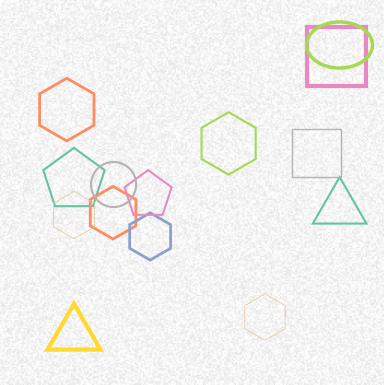[{"shape": "triangle", "thickness": 1.5, "radius": 0.4, "center": [0.882, 0.46]}, {"shape": "pentagon", "thickness": 1.5, "radius": 0.42, "center": [0.192, 0.532]}, {"shape": "hexagon", "thickness": 2, "radius": 0.41, "center": [0.174, 0.715]}, {"shape": "hexagon", "thickness": 2, "radius": 0.34, "center": [0.294, 0.448]}, {"shape": "hexagon", "thickness": 2, "radius": 0.31, "center": [0.39, 0.386]}, {"shape": "square", "thickness": 3, "radius": 0.38, "center": [0.873, 0.853]}, {"shape": "pentagon", "thickness": 1.5, "radius": 0.32, "center": [0.385, 0.494]}, {"shape": "hexagon", "thickness": 1.5, "radius": 0.41, "center": [0.594, 0.627]}, {"shape": "oval", "thickness": 2.5, "radius": 0.43, "center": [0.882, 0.883]}, {"shape": "triangle", "thickness": 3, "radius": 0.4, "center": [0.192, 0.132]}, {"shape": "hexagon", "thickness": 0.5, "radius": 0.31, "center": [0.192, 0.442]}, {"shape": "hexagon", "thickness": 0.5, "radius": 0.3, "center": [0.688, 0.176]}, {"shape": "circle", "thickness": 1.5, "radius": 0.29, "center": [0.295, 0.521]}, {"shape": "square", "thickness": 1, "radius": 0.31, "center": [0.822, 0.603]}]